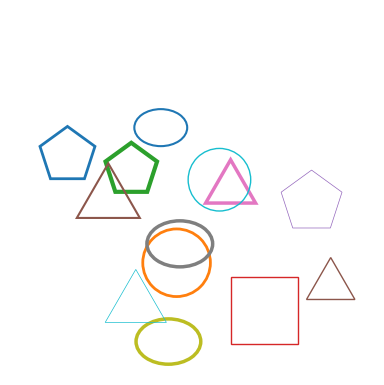[{"shape": "pentagon", "thickness": 2, "radius": 0.38, "center": [0.175, 0.597]}, {"shape": "oval", "thickness": 1.5, "radius": 0.34, "center": [0.418, 0.668]}, {"shape": "circle", "thickness": 2, "radius": 0.44, "center": [0.459, 0.318]}, {"shape": "pentagon", "thickness": 3, "radius": 0.35, "center": [0.341, 0.559]}, {"shape": "square", "thickness": 1, "radius": 0.44, "center": [0.686, 0.193]}, {"shape": "pentagon", "thickness": 0.5, "radius": 0.42, "center": [0.809, 0.475]}, {"shape": "triangle", "thickness": 1, "radius": 0.36, "center": [0.859, 0.258]}, {"shape": "triangle", "thickness": 1.5, "radius": 0.47, "center": [0.281, 0.481]}, {"shape": "triangle", "thickness": 2.5, "radius": 0.37, "center": [0.599, 0.51]}, {"shape": "oval", "thickness": 2.5, "radius": 0.43, "center": [0.467, 0.367]}, {"shape": "oval", "thickness": 2.5, "radius": 0.42, "center": [0.437, 0.113]}, {"shape": "circle", "thickness": 1, "radius": 0.41, "center": [0.57, 0.533]}, {"shape": "triangle", "thickness": 0.5, "radius": 0.46, "center": [0.353, 0.208]}]